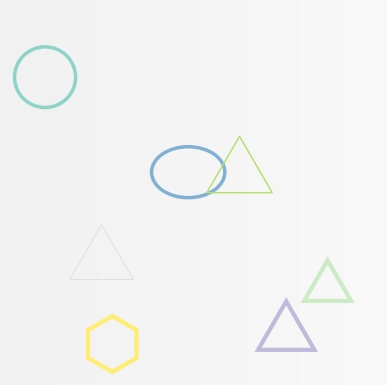[{"shape": "circle", "thickness": 2.5, "radius": 0.39, "center": [0.116, 0.8]}, {"shape": "triangle", "thickness": 3, "radius": 0.42, "center": [0.739, 0.133]}, {"shape": "oval", "thickness": 2.5, "radius": 0.47, "center": [0.486, 0.553]}, {"shape": "triangle", "thickness": 1, "radius": 0.49, "center": [0.618, 0.548]}, {"shape": "triangle", "thickness": 0.5, "radius": 0.47, "center": [0.262, 0.322]}, {"shape": "triangle", "thickness": 3, "radius": 0.35, "center": [0.845, 0.253]}, {"shape": "hexagon", "thickness": 3, "radius": 0.36, "center": [0.29, 0.106]}]